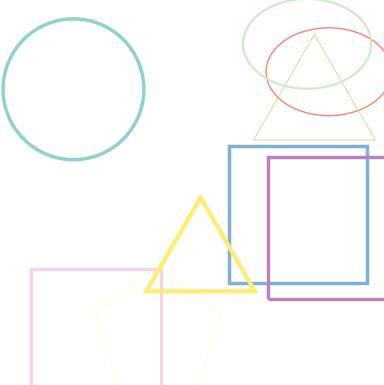[{"shape": "circle", "thickness": 2.5, "radius": 0.91, "center": [0.191, 0.768]}, {"shape": "pentagon", "thickness": 0.5, "radius": 0.86, "center": [0.41, 0.132]}, {"shape": "oval", "thickness": 1, "radius": 0.81, "center": [0.854, 0.814]}, {"shape": "square", "thickness": 2.5, "radius": 0.89, "center": [0.774, 0.443]}, {"shape": "triangle", "thickness": 0.5, "radius": 0.91, "center": [0.817, 0.728]}, {"shape": "square", "thickness": 2, "radius": 0.85, "center": [0.25, 0.133]}, {"shape": "square", "thickness": 2.5, "radius": 0.93, "center": [0.882, 0.408]}, {"shape": "oval", "thickness": 1.5, "radius": 0.83, "center": [0.798, 0.886]}, {"shape": "triangle", "thickness": 3, "radius": 0.81, "center": [0.521, 0.325]}]